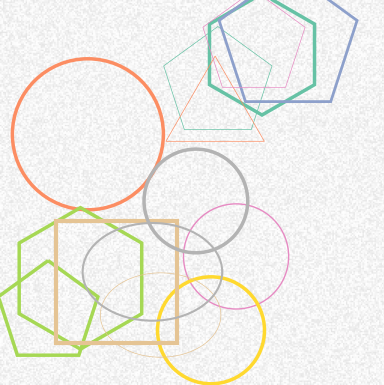[{"shape": "pentagon", "thickness": 0.5, "radius": 0.74, "center": [0.566, 0.783]}, {"shape": "hexagon", "thickness": 2.5, "radius": 0.79, "center": [0.681, 0.859]}, {"shape": "circle", "thickness": 2.5, "radius": 0.98, "center": [0.228, 0.651]}, {"shape": "triangle", "thickness": 0.5, "radius": 0.74, "center": [0.559, 0.707]}, {"shape": "pentagon", "thickness": 2, "radius": 0.94, "center": [0.748, 0.889]}, {"shape": "circle", "thickness": 1, "radius": 0.68, "center": [0.613, 0.334]}, {"shape": "pentagon", "thickness": 0.5, "radius": 0.7, "center": [0.66, 0.886]}, {"shape": "pentagon", "thickness": 2.5, "radius": 0.68, "center": [0.125, 0.187]}, {"shape": "hexagon", "thickness": 2.5, "radius": 0.92, "center": [0.209, 0.277]}, {"shape": "circle", "thickness": 2.5, "radius": 0.69, "center": [0.548, 0.142]}, {"shape": "oval", "thickness": 0.5, "radius": 0.78, "center": [0.417, 0.182]}, {"shape": "square", "thickness": 3, "radius": 0.79, "center": [0.302, 0.268]}, {"shape": "circle", "thickness": 2.5, "radius": 0.67, "center": [0.509, 0.478]}, {"shape": "oval", "thickness": 1.5, "radius": 0.91, "center": [0.396, 0.294]}]